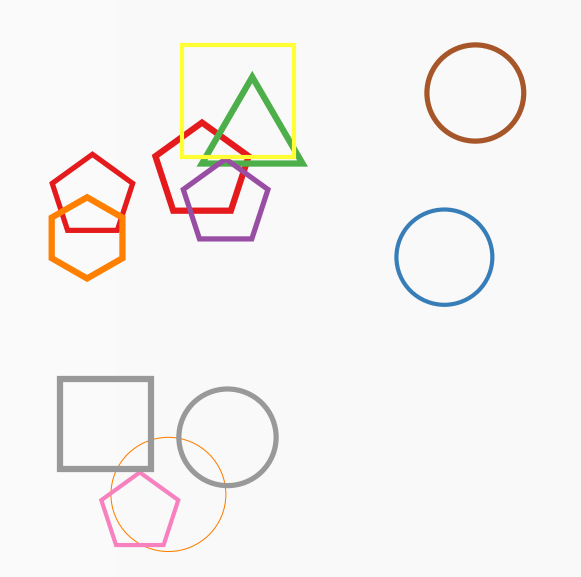[{"shape": "pentagon", "thickness": 2.5, "radius": 0.36, "center": [0.159, 0.659]}, {"shape": "pentagon", "thickness": 3, "radius": 0.42, "center": [0.348, 0.703]}, {"shape": "circle", "thickness": 2, "radius": 0.41, "center": [0.765, 0.554]}, {"shape": "triangle", "thickness": 3, "radius": 0.5, "center": [0.434, 0.766]}, {"shape": "pentagon", "thickness": 2.5, "radius": 0.38, "center": [0.388, 0.647]}, {"shape": "circle", "thickness": 0.5, "radius": 0.49, "center": [0.29, 0.143]}, {"shape": "hexagon", "thickness": 3, "radius": 0.35, "center": [0.15, 0.587]}, {"shape": "square", "thickness": 2, "radius": 0.48, "center": [0.409, 0.824]}, {"shape": "circle", "thickness": 2.5, "radius": 0.42, "center": [0.818, 0.838]}, {"shape": "pentagon", "thickness": 2, "radius": 0.35, "center": [0.241, 0.112]}, {"shape": "square", "thickness": 3, "radius": 0.39, "center": [0.182, 0.265]}, {"shape": "circle", "thickness": 2.5, "radius": 0.42, "center": [0.391, 0.242]}]